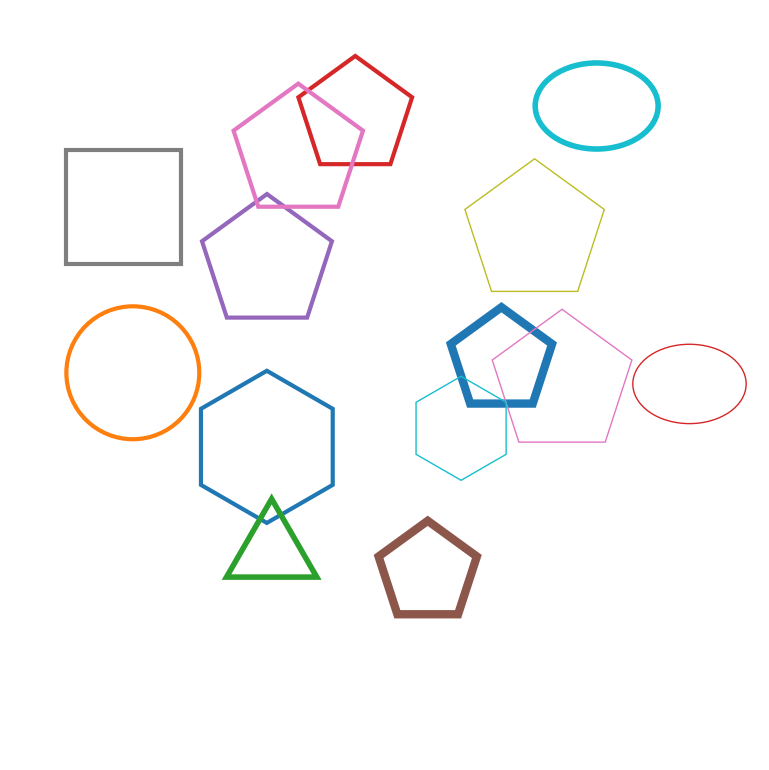[{"shape": "pentagon", "thickness": 3, "radius": 0.35, "center": [0.651, 0.532]}, {"shape": "hexagon", "thickness": 1.5, "radius": 0.49, "center": [0.347, 0.42]}, {"shape": "circle", "thickness": 1.5, "radius": 0.43, "center": [0.172, 0.516]}, {"shape": "triangle", "thickness": 2, "radius": 0.34, "center": [0.353, 0.284]}, {"shape": "pentagon", "thickness": 1.5, "radius": 0.39, "center": [0.461, 0.85]}, {"shape": "oval", "thickness": 0.5, "radius": 0.37, "center": [0.895, 0.501]}, {"shape": "pentagon", "thickness": 1.5, "radius": 0.44, "center": [0.347, 0.659]}, {"shape": "pentagon", "thickness": 3, "radius": 0.34, "center": [0.555, 0.257]}, {"shape": "pentagon", "thickness": 1.5, "radius": 0.44, "center": [0.387, 0.803]}, {"shape": "pentagon", "thickness": 0.5, "radius": 0.48, "center": [0.73, 0.503]}, {"shape": "square", "thickness": 1.5, "radius": 0.37, "center": [0.16, 0.731]}, {"shape": "pentagon", "thickness": 0.5, "radius": 0.48, "center": [0.694, 0.699]}, {"shape": "hexagon", "thickness": 0.5, "radius": 0.34, "center": [0.599, 0.444]}, {"shape": "oval", "thickness": 2, "radius": 0.4, "center": [0.775, 0.862]}]